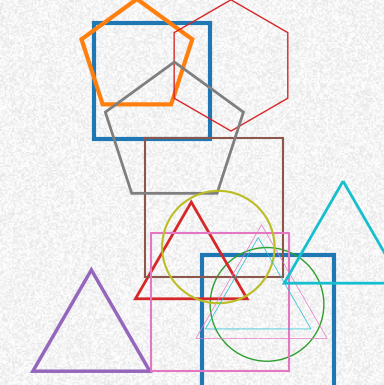[{"shape": "square", "thickness": 3, "radius": 0.75, "center": [0.395, 0.789]}, {"shape": "square", "thickness": 3, "radius": 0.86, "center": [0.695, 0.166]}, {"shape": "pentagon", "thickness": 3, "radius": 0.76, "center": [0.356, 0.851]}, {"shape": "circle", "thickness": 1, "radius": 0.74, "center": [0.694, 0.209]}, {"shape": "triangle", "thickness": 2, "radius": 0.84, "center": [0.497, 0.308]}, {"shape": "hexagon", "thickness": 1, "radius": 0.85, "center": [0.6, 0.83]}, {"shape": "triangle", "thickness": 2.5, "radius": 0.88, "center": [0.237, 0.124]}, {"shape": "square", "thickness": 1.5, "radius": 0.9, "center": [0.557, 0.461]}, {"shape": "triangle", "thickness": 0.5, "radius": 0.98, "center": [0.679, 0.219]}, {"shape": "square", "thickness": 1.5, "radius": 0.9, "center": [0.571, 0.216]}, {"shape": "pentagon", "thickness": 2, "radius": 0.94, "center": [0.453, 0.65]}, {"shape": "circle", "thickness": 1.5, "radius": 0.73, "center": [0.567, 0.358]}, {"shape": "triangle", "thickness": 0.5, "radius": 0.79, "center": [0.671, 0.225]}, {"shape": "triangle", "thickness": 2, "radius": 0.88, "center": [0.891, 0.353]}]